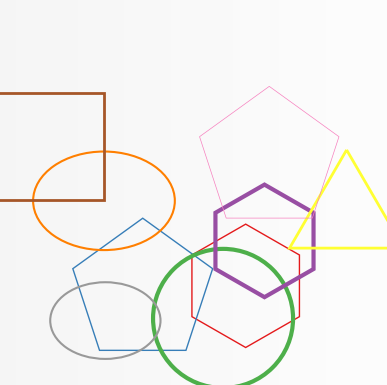[{"shape": "hexagon", "thickness": 1, "radius": 0.8, "center": [0.634, 0.258]}, {"shape": "pentagon", "thickness": 1, "radius": 0.95, "center": [0.368, 0.243]}, {"shape": "circle", "thickness": 3, "radius": 0.9, "center": [0.576, 0.173]}, {"shape": "hexagon", "thickness": 3, "radius": 0.73, "center": [0.683, 0.374]}, {"shape": "oval", "thickness": 1.5, "radius": 0.91, "center": [0.268, 0.478]}, {"shape": "triangle", "thickness": 2, "radius": 0.85, "center": [0.895, 0.441]}, {"shape": "square", "thickness": 2, "radius": 0.69, "center": [0.129, 0.619]}, {"shape": "pentagon", "thickness": 0.5, "radius": 0.95, "center": [0.695, 0.587]}, {"shape": "oval", "thickness": 1.5, "radius": 0.71, "center": [0.272, 0.167]}]